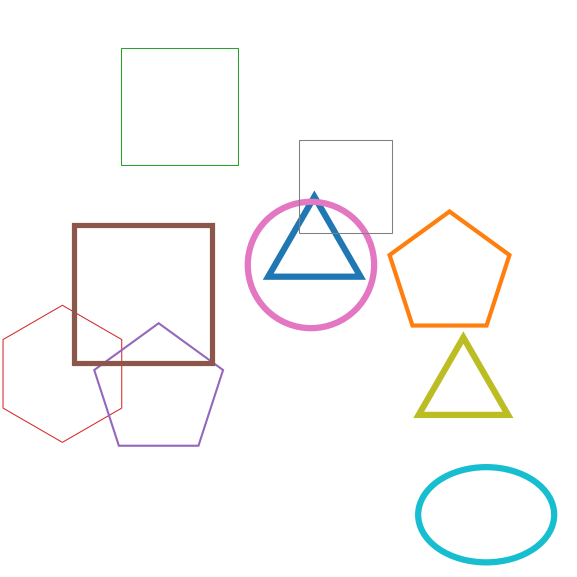[{"shape": "triangle", "thickness": 3, "radius": 0.46, "center": [0.544, 0.566]}, {"shape": "pentagon", "thickness": 2, "radius": 0.55, "center": [0.778, 0.524]}, {"shape": "square", "thickness": 0.5, "radius": 0.51, "center": [0.311, 0.814]}, {"shape": "hexagon", "thickness": 0.5, "radius": 0.59, "center": [0.108, 0.352]}, {"shape": "pentagon", "thickness": 1, "radius": 0.59, "center": [0.275, 0.322]}, {"shape": "square", "thickness": 2.5, "radius": 0.6, "center": [0.247, 0.491]}, {"shape": "circle", "thickness": 3, "radius": 0.55, "center": [0.538, 0.54]}, {"shape": "square", "thickness": 0.5, "radius": 0.4, "center": [0.599, 0.676]}, {"shape": "triangle", "thickness": 3, "radius": 0.45, "center": [0.802, 0.325]}, {"shape": "oval", "thickness": 3, "radius": 0.59, "center": [0.842, 0.108]}]